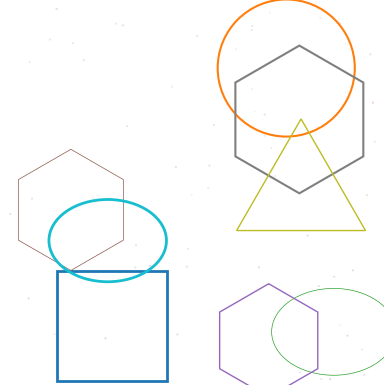[{"shape": "square", "thickness": 2, "radius": 0.71, "center": [0.292, 0.154]}, {"shape": "circle", "thickness": 1.5, "radius": 0.89, "center": [0.743, 0.823]}, {"shape": "oval", "thickness": 0.5, "radius": 0.81, "center": [0.867, 0.138]}, {"shape": "hexagon", "thickness": 1, "radius": 0.74, "center": [0.698, 0.116]}, {"shape": "hexagon", "thickness": 0.5, "radius": 0.79, "center": [0.184, 0.455]}, {"shape": "hexagon", "thickness": 1.5, "radius": 0.96, "center": [0.778, 0.69]}, {"shape": "triangle", "thickness": 1, "radius": 0.97, "center": [0.782, 0.498]}, {"shape": "oval", "thickness": 2, "radius": 0.76, "center": [0.28, 0.375]}]